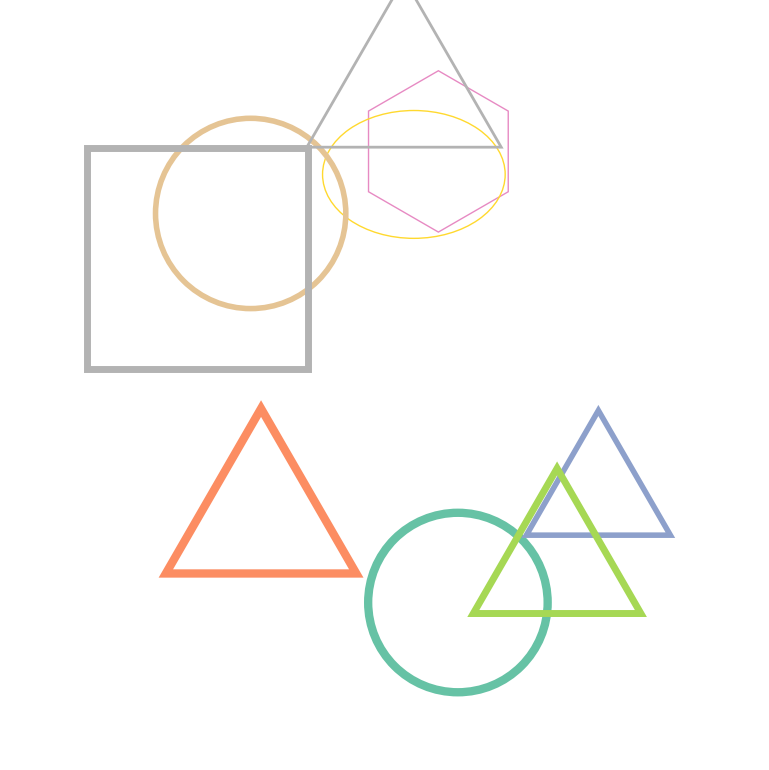[{"shape": "circle", "thickness": 3, "radius": 0.58, "center": [0.595, 0.218]}, {"shape": "triangle", "thickness": 3, "radius": 0.71, "center": [0.339, 0.327]}, {"shape": "triangle", "thickness": 2, "radius": 0.54, "center": [0.777, 0.359]}, {"shape": "hexagon", "thickness": 0.5, "radius": 0.52, "center": [0.569, 0.803]}, {"shape": "triangle", "thickness": 2.5, "radius": 0.63, "center": [0.723, 0.266]}, {"shape": "oval", "thickness": 0.5, "radius": 0.59, "center": [0.537, 0.773]}, {"shape": "circle", "thickness": 2, "radius": 0.62, "center": [0.326, 0.723]}, {"shape": "square", "thickness": 2.5, "radius": 0.72, "center": [0.256, 0.664]}, {"shape": "triangle", "thickness": 1, "radius": 0.73, "center": [0.525, 0.882]}]